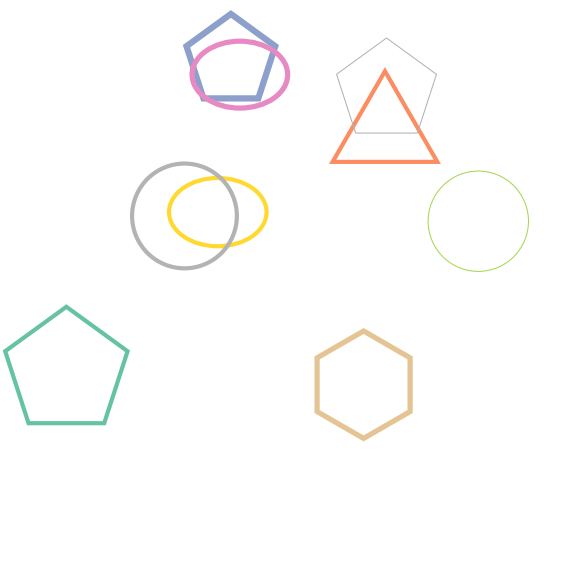[{"shape": "pentagon", "thickness": 2, "radius": 0.56, "center": [0.115, 0.356]}, {"shape": "triangle", "thickness": 2, "radius": 0.52, "center": [0.667, 0.771]}, {"shape": "pentagon", "thickness": 3, "radius": 0.4, "center": [0.4, 0.894]}, {"shape": "oval", "thickness": 2.5, "radius": 0.41, "center": [0.415, 0.87]}, {"shape": "circle", "thickness": 0.5, "radius": 0.43, "center": [0.828, 0.616]}, {"shape": "oval", "thickness": 2, "radius": 0.42, "center": [0.377, 0.632]}, {"shape": "hexagon", "thickness": 2.5, "radius": 0.47, "center": [0.63, 0.333]}, {"shape": "pentagon", "thickness": 0.5, "radius": 0.45, "center": [0.669, 0.842]}, {"shape": "circle", "thickness": 2, "radius": 0.45, "center": [0.319, 0.625]}]